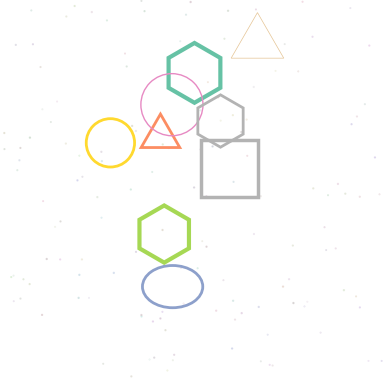[{"shape": "hexagon", "thickness": 3, "radius": 0.39, "center": [0.505, 0.811]}, {"shape": "triangle", "thickness": 2, "radius": 0.29, "center": [0.417, 0.646]}, {"shape": "oval", "thickness": 2, "radius": 0.39, "center": [0.448, 0.256]}, {"shape": "circle", "thickness": 1, "radius": 0.4, "center": [0.447, 0.728]}, {"shape": "hexagon", "thickness": 3, "radius": 0.37, "center": [0.427, 0.392]}, {"shape": "circle", "thickness": 2, "radius": 0.31, "center": [0.287, 0.629]}, {"shape": "triangle", "thickness": 0.5, "radius": 0.39, "center": [0.669, 0.888]}, {"shape": "hexagon", "thickness": 2, "radius": 0.34, "center": [0.573, 0.686]}, {"shape": "square", "thickness": 2.5, "radius": 0.37, "center": [0.595, 0.562]}]